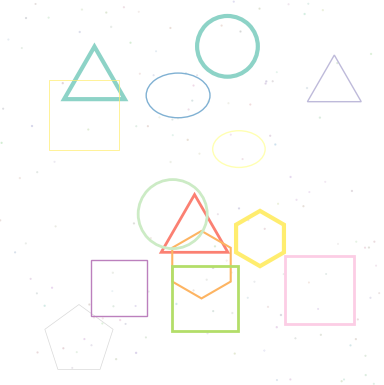[{"shape": "circle", "thickness": 3, "radius": 0.39, "center": [0.591, 0.88]}, {"shape": "triangle", "thickness": 3, "radius": 0.45, "center": [0.245, 0.788]}, {"shape": "oval", "thickness": 1, "radius": 0.34, "center": [0.621, 0.613]}, {"shape": "triangle", "thickness": 1, "radius": 0.4, "center": [0.868, 0.776]}, {"shape": "triangle", "thickness": 2, "radius": 0.5, "center": [0.505, 0.395]}, {"shape": "oval", "thickness": 1, "radius": 0.41, "center": [0.463, 0.752]}, {"shape": "hexagon", "thickness": 1.5, "radius": 0.44, "center": [0.523, 0.313]}, {"shape": "square", "thickness": 2, "radius": 0.43, "center": [0.532, 0.225]}, {"shape": "square", "thickness": 2, "radius": 0.44, "center": [0.83, 0.247]}, {"shape": "pentagon", "thickness": 0.5, "radius": 0.47, "center": [0.205, 0.116]}, {"shape": "square", "thickness": 1, "radius": 0.37, "center": [0.31, 0.253]}, {"shape": "circle", "thickness": 2, "radius": 0.45, "center": [0.449, 0.444]}, {"shape": "hexagon", "thickness": 3, "radius": 0.36, "center": [0.675, 0.38]}, {"shape": "square", "thickness": 0.5, "radius": 0.46, "center": [0.219, 0.701]}]